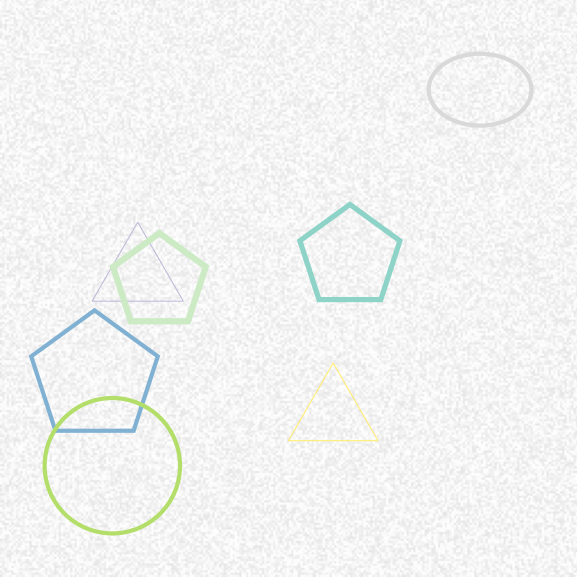[{"shape": "pentagon", "thickness": 2.5, "radius": 0.46, "center": [0.606, 0.554]}, {"shape": "triangle", "thickness": 0.5, "radius": 0.46, "center": [0.238, 0.523]}, {"shape": "pentagon", "thickness": 2, "radius": 0.58, "center": [0.164, 0.346]}, {"shape": "circle", "thickness": 2, "radius": 0.59, "center": [0.195, 0.193]}, {"shape": "oval", "thickness": 2, "radius": 0.44, "center": [0.831, 0.844]}, {"shape": "pentagon", "thickness": 3, "radius": 0.42, "center": [0.276, 0.511]}, {"shape": "triangle", "thickness": 0.5, "radius": 0.45, "center": [0.577, 0.281]}]